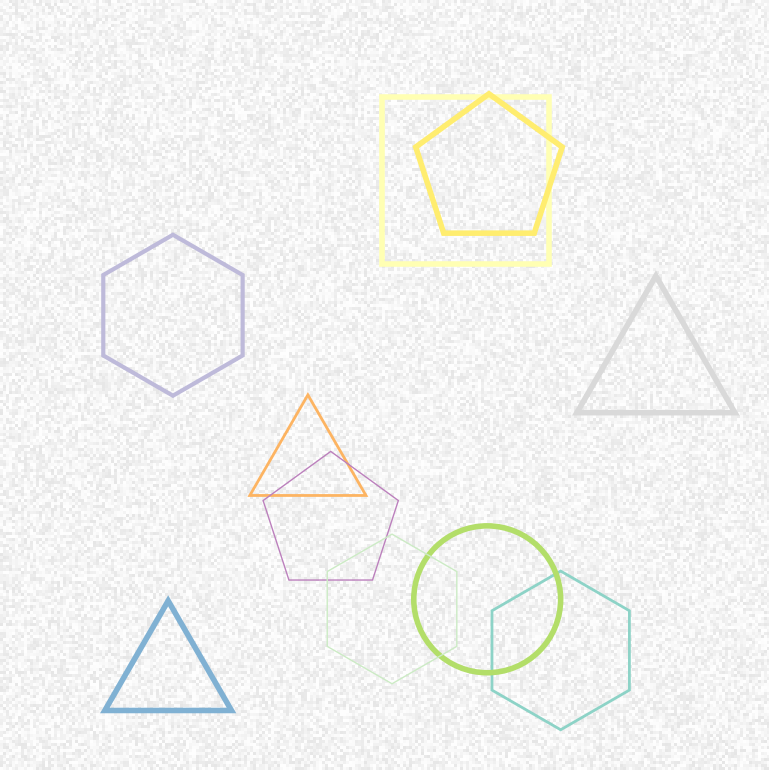[{"shape": "hexagon", "thickness": 1, "radius": 0.52, "center": [0.728, 0.155]}, {"shape": "square", "thickness": 2, "radius": 0.54, "center": [0.604, 0.766]}, {"shape": "hexagon", "thickness": 1.5, "radius": 0.52, "center": [0.225, 0.591]}, {"shape": "triangle", "thickness": 2, "radius": 0.47, "center": [0.218, 0.125]}, {"shape": "triangle", "thickness": 1, "radius": 0.44, "center": [0.4, 0.4]}, {"shape": "circle", "thickness": 2, "radius": 0.48, "center": [0.633, 0.222]}, {"shape": "triangle", "thickness": 2, "radius": 0.59, "center": [0.852, 0.523]}, {"shape": "pentagon", "thickness": 0.5, "radius": 0.46, "center": [0.43, 0.321]}, {"shape": "hexagon", "thickness": 0.5, "radius": 0.49, "center": [0.509, 0.209]}, {"shape": "pentagon", "thickness": 2, "radius": 0.5, "center": [0.635, 0.778]}]